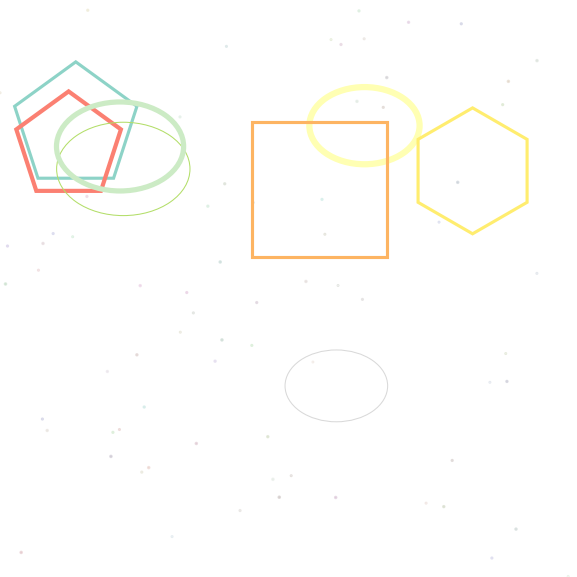[{"shape": "pentagon", "thickness": 1.5, "radius": 0.56, "center": [0.131, 0.781]}, {"shape": "oval", "thickness": 3, "radius": 0.48, "center": [0.631, 0.782]}, {"shape": "pentagon", "thickness": 2, "radius": 0.48, "center": [0.119, 0.746]}, {"shape": "square", "thickness": 1.5, "radius": 0.58, "center": [0.553, 0.67]}, {"shape": "oval", "thickness": 0.5, "radius": 0.58, "center": [0.214, 0.707]}, {"shape": "oval", "thickness": 0.5, "radius": 0.44, "center": [0.582, 0.331]}, {"shape": "oval", "thickness": 2.5, "radius": 0.55, "center": [0.208, 0.746]}, {"shape": "hexagon", "thickness": 1.5, "radius": 0.54, "center": [0.818, 0.703]}]